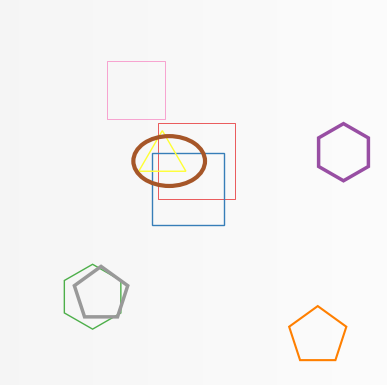[{"shape": "square", "thickness": 0.5, "radius": 0.49, "center": [0.508, 0.582]}, {"shape": "square", "thickness": 1, "radius": 0.47, "center": [0.486, 0.508]}, {"shape": "hexagon", "thickness": 1, "radius": 0.42, "center": [0.239, 0.229]}, {"shape": "hexagon", "thickness": 2.5, "radius": 0.37, "center": [0.886, 0.605]}, {"shape": "pentagon", "thickness": 1.5, "radius": 0.39, "center": [0.82, 0.127]}, {"shape": "triangle", "thickness": 1, "radius": 0.35, "center": [0.419, 0.59]}, {"shape": "oval", "thickness": 3, "radius": 0.46, "center": [0.437, 0.582]}, {"shape": "square", "thickness": 0.5, "radius": 0.38, "center": [0.351, 0.765]}, {"shape": "pentagon", "thickness": 2.5, "radius": 0.36, "center": [0.261, 0.236]}]